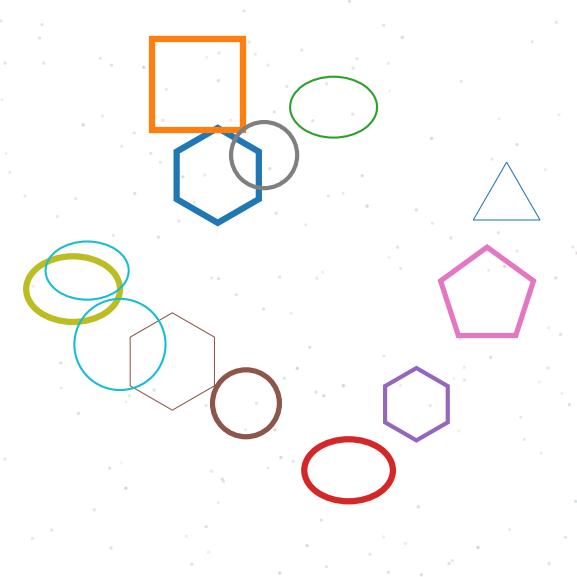[{"shape": "hexagon", "thickness": 3, "radius": 0.41, "center": [0.377, 0.695]}, {"shape": "triangle", "thickness": 0.5, "radius": 0.33, "center": [0.877, 0.652]}, {"shape": "square", "thickness": 3, "radius": 0.39, "center": [0.342, 0.852]}, {"shape": "oval", "thickness": 1, "radius": 0.38, "center": [0.578, 0.814]}, {"shape": "oval", "thickness": 3, "radius": 0.38, "center": [0.604, 0.185]}, {"shape": "hexagon", "thickness": 2, "radius": 0.31, "center": [0.721, 0.299]}, {"shape": "hexagon", "thickness": 0.5, "radius": 0.42, "center": [0.298, 0.373]}, {"shape": "circle", "thickness": 2.5, "radius": 0.29, "center": [0.426, 0.301]}, {"shape": "pentagon", "thickness": 2.5, "radius": 0.42, "center": [0.843, 0.487]}, {"shape": "circle", "thickness": 2, "radius": 0.29, "center": [0.457, 0.731]}, {"shape": "oval", "thickness": 3, "radius": 0.41, "center": [0.127, 0.499]}, {"shape": "circle", "thickness": 1, "radius": 0.39, "center": [0.208, 0.403]}, {"shape": "oval", "thickness": 1, "radius": 0.36, "center": [0.151, 0.531]}]